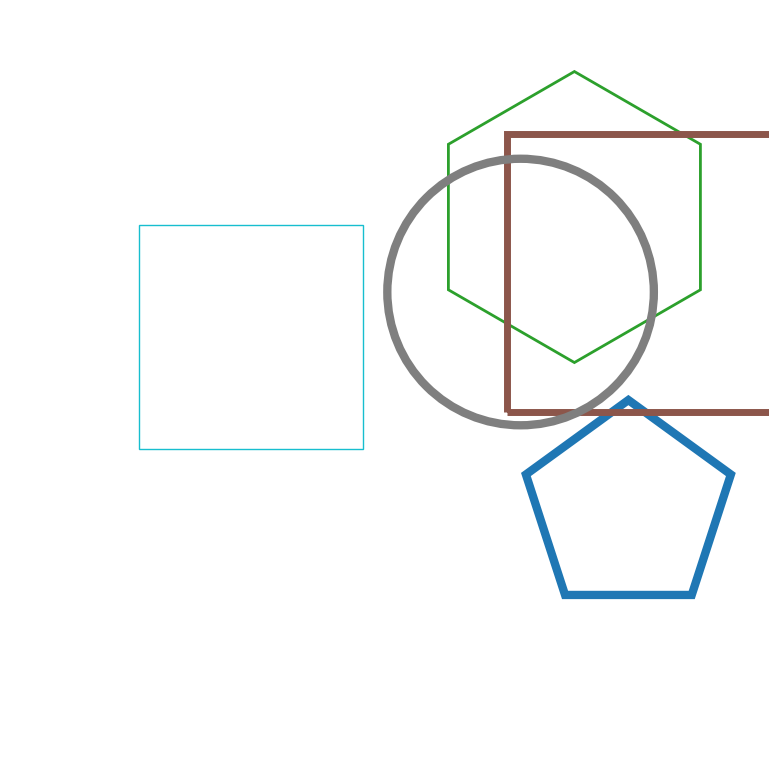[{"shape": "pentagon", "thickness": 3, "radius": 0.7, "center": [0.816, 0.341]}, {"shape": "hexagon", "thickness": 1, "radius": 0.94, "center": [0.746, 0.718]}, {"shape": "square", "thickness": 2.5, "radius": 0.9, "center": [0.838, 0.646]}, {"shape": "circle", "thickness": 3, "radius": 0.87, "center": [0.676, 0.621]}, {"shape": "square", "thickness": 0.5, "radius": 0.73, "center": [0.326, 0.562]}]